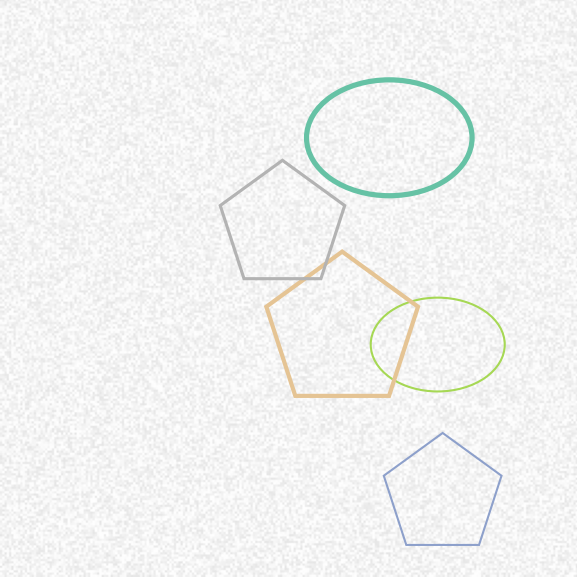[{"shape": "oval", "thickness": 2.5, "radius": 0.72, "center": [0.674, 0.761]}, {"shape": "pentagon", "thickness": 1, "radius": 0.54, "center": [0.766, 0.142]}, {"shape": "oval", "thickness": 1, "radius": 0.58, "center": [0.758, 0.403]}, {"shape": "pentagon", "thickness": 2, "radius": 0.69, "center": [0.592, 0.425]}, {"shape": "pentagon", "thickness": 1.5, "radius": 0.57, "center": [0.489, 0.608]}]